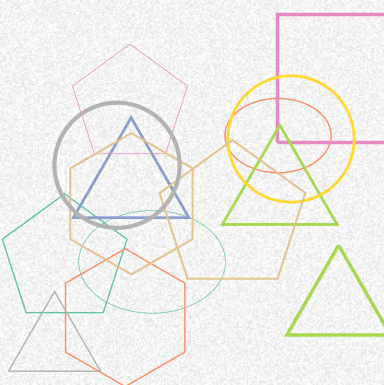[{"shape": "oval", "thickness": 0.5, "radius": 0.95, "center": [0.395, 0.32]}, {"shape": "pentagon", "thickness": 1, "radius": 0.85, "center": [0.168, 0.326]}, {"shape": "hexagon", "thickness": 1, "radius": 0.9, "center": [0.325, 0.175]}, {"shape": "oval", "thickness": 1, "radius": 0.69, "center": [0.722, 0.648]}, {"shape": "triangle", "thickness": 2, "radius": 0.87, "center": [0.341, 0.521]}, {"shape": "pentagon", "thickness": 0.5, "radius": 0.79, "center": [0.338, 0.728]}, {"shape": "square", "thickness": 2.5, "radius": 0.83, "center": [0.886, 0.797]}, {"shape": "triangle", "thickness": 2, "radius": 0.86, "center": [0.727, 0.503]}, {"shape": "triangle", "thickness": 2.5, "radius": 0.78, "center": [0.88, 0.208]}, {"shape": "circle", "thickness": 2, "radius": 0.82, "center": [0.756, 0.639]}, {"shape": "hexagon", "thickness": 1.5, "radius": 0.92, "center": [0.341, 0.471]}, {"shape": "pentagon", "thickness": 1.5, "radius": 1.0, "center": [0.604, 0.437]}, {"shape": "circle", "thickness": 3, "radius": 0.81, "center": [0.304, 0.571]}, {"shape": "triangle", "thickness": 1, "radius": 0.69, "center": [0.142, 0.105]}]